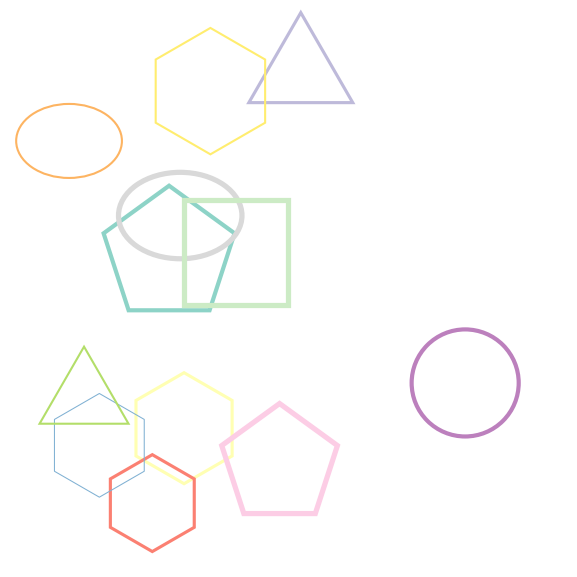[{"shape": "pentagon", "thickness": 2, "radius": 0.6, "center": [0.293, 0.558]}, {"shape": "hexagon", "thickness": 1.5, "radius": 0.48, "center": [0.319, 0.258]}, {"shape": "triangle", "thickness": 1.5, "radius": 0.52, "center": [0.521, 0.873]}, {"shape": "hexagon", "thickness": 1.5, "radius": 0.42, "center": [0.264, 0.128]}, {"shape": "hexagon", "thickness": 0.5, "radius": 0.45, "center": [0.172, 0.228]}, {"shape": "oval", "thickness": 1, "radius": 0.46, "center": [0.12, 0.755]}, {"shape": "triangle", "thickness": 1, "radius": 0.44, "center": [0.146, 0.31]}, {"shape": "pentagon", "thickness": 2.5, "radius": 0.53, "center": [0.484, 0.195]}, {"shape": "oval", "thickness": 2.5, "radius": 0.53, "center": [0.312, 0.626]}, {"shape": "circle", "thickness": 2, "radius": 0.46, "center": [0.805, 0.336]}, {"shape": "square", "thickness": 2.5, "radius": 0.45, "center": [0.409, 0.562]}, {"shape": "hexagon", "thickness": 1, "radius": 0.55, "center": [0.364, 0.841]}]